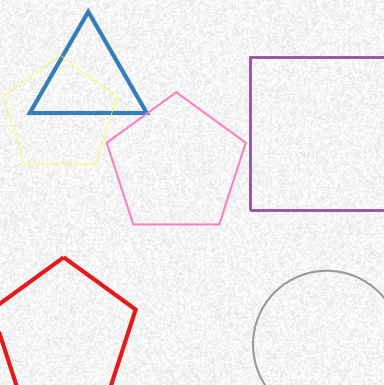[{"shape": "pentagon", "thickness": 3, "radius": 0.98, "center": [0.165, 0.135]}, {"shape": "triangle", "thickness": 3, "radius": 0.88, "center": [0.229, 0.794]}, {"shape": "square", "thickness": 2, "radius": 0.99, "center": [0.847, 0.654]}, {"shape": "pentagon", "thickness": 0.5, "radius": 0.78, "center": [0.156, 0.7]}, {"shape": "pentagon", "thickness": 1.5, "radius": 0.95, "center": [0.458, 0.571]}, {"shape": "circle", "thickness": 1.5, "radius": 0.96, "center": [0.849, 0.105]}]